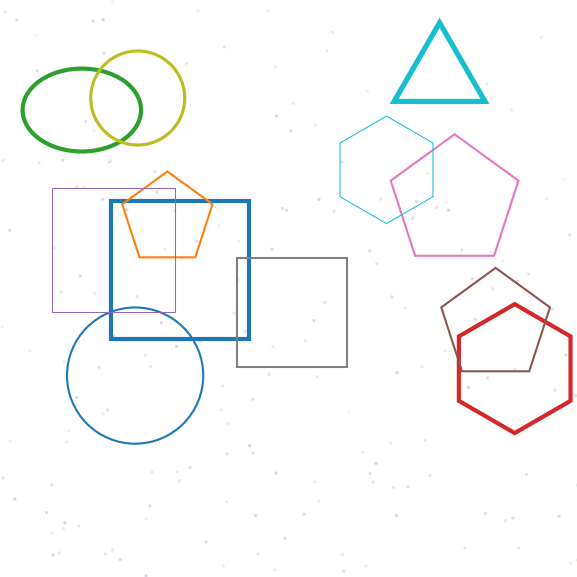[{"shape": "square", "thickness": 2, "radius": 0.6, "center": [0.312, 0.531]}, {"shape": "circle", "thickness": 1, "radius": 0.59, "center": [0.234, 0.349]}, {"shape": "pentagon", "thickness": 1, "radius": 0.41, "center": [0.29, 0.62]}, {"shape": "oval", "thickness": 2, "radius": 0.51, "center": [0.142, 0.809]}, {"shape": "hexagon", "thickness": 2, "radius": 0.56, "center": [0.891, 0.361]}, {"shape": "square", "thickness": 0.5, "radius": 0.53, "center": [0.196, 0.566]}, {"shape": "pentagon", "thickness": 1, "radius": 0.49, "center": [0.858, 0.436]}, {"shape": "pentagon", "thickness": 1, "radius": 0.58, "center": [0.787, 0.65]}, {"shape": "square", "thickness": 1, "radius": 0.47, "center": [0.506, 0.457]}, {"shape": "circle", "thickness": 1.5, "radius": 0.41, "center": [0.238, 0.829]}, {"shape": "hexagon", "thickness": 0.5, "radius": 0.47, "center": [0.669, 0.705]}, {"shape": "triangle", "thickness": 2.5, "radius": 0.45, "center": [0.761, 0.869]}]